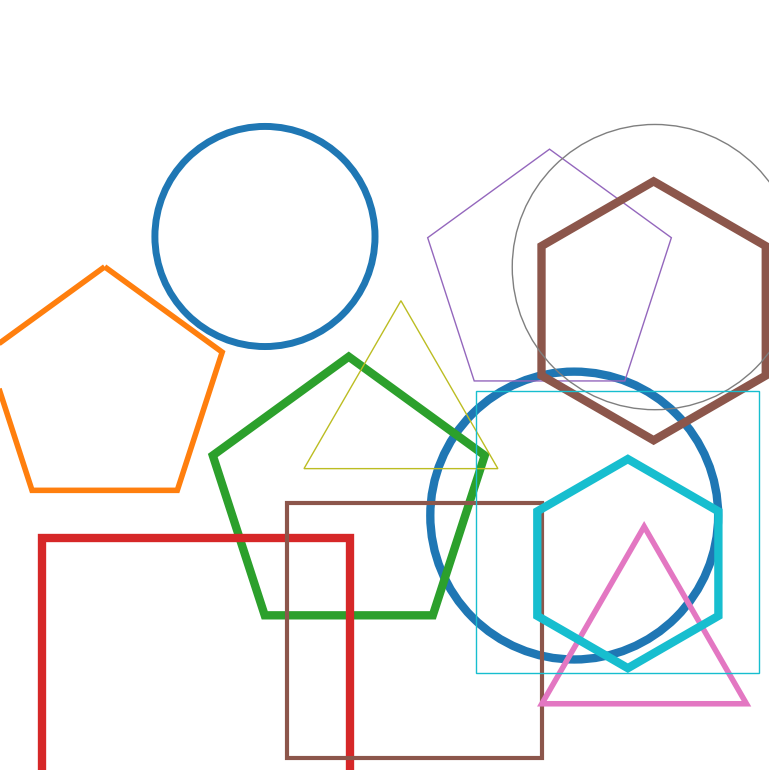[{"shape": "circle", "thickness": 2.5, "radius": 0.71, "center": [0.344, 0.693]}, {"shape": "circle", "thickness": 3, "radius": 0.93, "center": [0.746, 0.33]}, {"shape": "pentagon", "thickness": 2, "radius": 0.8, "center": [0.136, 0.493]}, {"shape": "pentagon", "thickness": 3, "radius": 0.93, "center": [0.453, 0.351]}, {"shape": "square", "thickness": 3, "radius": 1.0, "center": [0.254, 0.102]}, {"shape": "pentagon", "thickness": 0.5, "radius": 0.83, "center": [0.714, 0.64]}, {"shape": "square", "thickness": 1.5, "radius": 0.83, "center": [0.539, 0.181]}, {"shape": "hexagon", "thickness": 3, "radius": 0.84, "center": [0.849, 0.596]}, {"shape": "triangle", "thickness": 2, "radius": 0.77, "center": [0.837, 0.163]}, {"shape": "circle", "thickness": 0.5, "radius": 0.93, "center": [0.85, 0.653]}, {"shape": "triangle", "thickness": 0.5, "radius": 0.73, "center": [0.521, 0.464]}, {"shape": "square", "thickness": 0.5, "radius": 0.92, "center": [0.802, 0.309]}, {"shape": "hexagon", "thickness": 3, "radius": 0.68, "center": [0.815, 0.268]}]